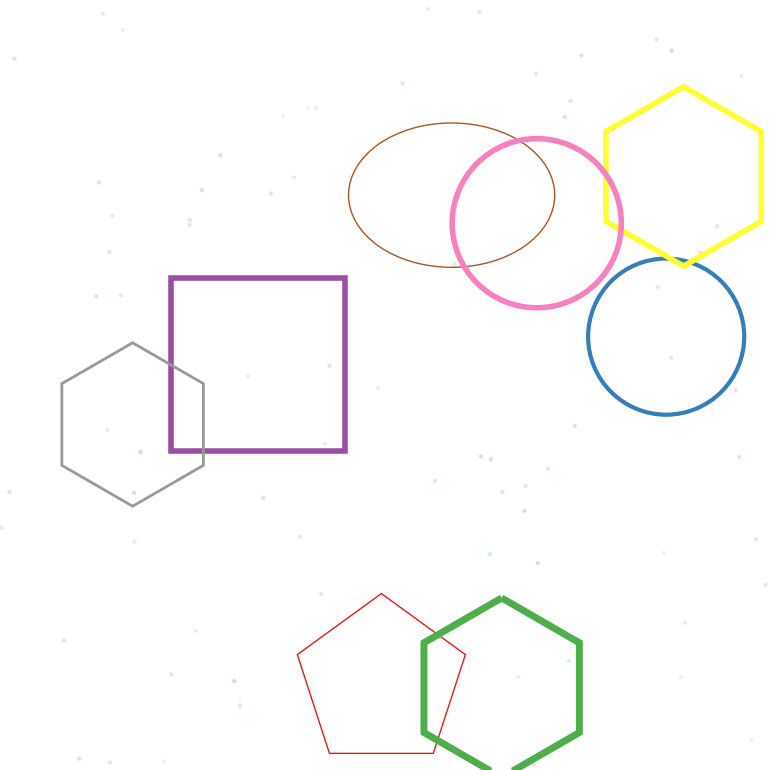[{"shape": "pentagon", "thickness": 0.5, "radius": 0.57, "center": [0.495, 0.114]}, {"shape": "circle", "thickness": 1.5, "radius": 0.51, "center": [0.865, 0.563]}, {"shape": "hexagon", "thickness": 2.5, "radius": 0.58, "center": [0.652, 0.107]}, {"shape": "square", "thickness": 2, "radius": 0.56, "center": [0.335, 0.527]}, {"shape": "hexagon", "thickness": 2, "radius": 0.58, "center": [0.888, 0.771]}, {"shape": "oval", "thickness": 0.5, "radius": 0.67, "center": [0.587, 0.747]}, {"shape": "circle", "thickness": 2, "radius": 0.55, "center": [0.697, 0.71]}, {"shape": "hexagon", "thickness": 1, "radius": 0.53, "center": [0.172, 0.449]}]